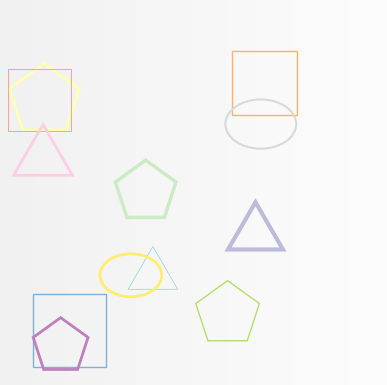[{"shape": "triangle", "thickness": 0.5, "radius": 0.37, "center": [0.395, 0.286]}, {"shape": "pentagon", "thickness": 2, "radius": 0.48, "center": [0.114, 0.74]}, {"shape": "triangle", "thickness": 3, "radius": 0.41, "center": [0.659, 0.393]}, {"shape": "square", "thickness": 0.5, "radius": 0.4, "center": [0.102, 0.74]}, {"shape": "square", "thickness": 1, "radius": 0.47, "center": [0.179, 0.142]}, {"shape": "square", "thickness": 1, "radius": 0.42, "center": [0.682, 0.785]}, {"shape": "pentagon", "thickness": 1, "radius": 0.43, "center": [0.587, 0.185]}, {"shape": "triangle", "thickness": 2, "radius": 0.44, "center": [0.111, 0.589]}, {"shape": "oval", "thickness": 1.5, "radius": 0.46, "center": [0.673, 0.678]}, {"shape": "pentagon", "thickness": 2, "radius": 0.37, "center": [0.157, 0.101]}, {"shape": "pentagon", "thickness": 2.5, "radius": 0.41, "center": [0.376, 0.502]}, {"shape": "oval", "thickness": 2, "radius": 0.4, "center": [0.338, 0.285]}]